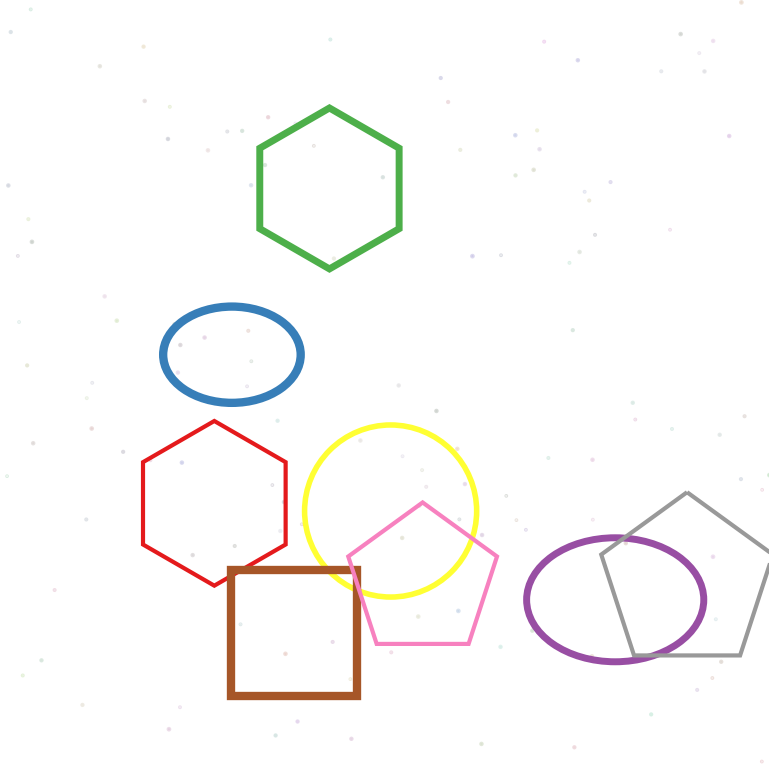[{"shape": "hexagon", "thickness": 1.5, "radius": 0.53, "center": [0.278, 0.346]}, {"shape": "oval", "thickness": 3, "radius": 0.45, "center": [0.301, 0.539]}, {"shape": "hexagon", "thickness": 2.5, "radius": 0.52, "center": [0.428, 0.755]}, {"shape": "oval", "thickness": 2.5, "radius": 0.58, "center": [0.799, 0.221]}, {"shape": "circle", "thickness": 2, "radius": 0.56, "center": [0.507, 0.336]}, {"shape": "square", "thickness": 3, "radius": 0.41, "center": [0.382, 0.178]}, {"shape": "pentagon", "thickness": 1.5, "radius": 0.51, "center": [0.549, 0.246]}, {"shape": "pentagon", "thickness": 1.5, "radius": 0.59, "center": [0.892, 0.244]}]